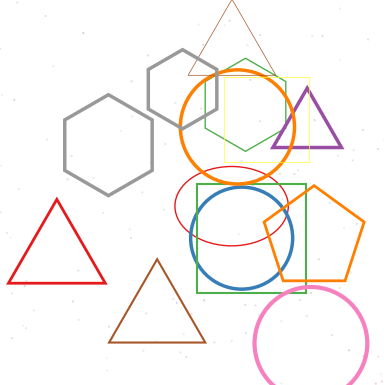[{"shape": "oval", "thickness": 1, "radius": 0.74, "center": [0.602, 0.464]}, {"shape": "triangle", "thickness": 2, "radius": 0.73, "center": [0.148, 0.337]}, {"shape": "circle", "thickness": 2.5, "radius": 0.66, "center": [0.628, 0.381]}, {"shape": "square", "thickness": 1.5, "radius": 0.71, "center": [0.653, 0.38]}, {"shape": "hexagon", "thickness": 1, "radius": 0.6, "center": [0.638, 0.728]}, {"shape": "triangle", "thickness": 2.5, "radius": 0.51, "center": [0.798, 0.668]}, {"shape": "circle", "thickness": 2.5, "radius": 0.74, "center": [0.617, 0.67]}, {"shape": "pentagon", "thickness": 2, "radius": 0.68, "center": [0.816, 0.381]}, {"shape": "square", "thickness": 0.5, "radius": 0.55, "center": [0.693, 0.69]}, {"shape": "triangle", "thickness": 0.5, "radius": 0.66, "center": [0.603, 0.87]}, {"shape": "triangle", "thickness": 1.5, "radius": 0.72, "center": [0.408, 0.182]}, {"shape": "circle", "thickness": 3, "radius": 0.73, "center": [0.808, 0.108]}, {"shape": "hexagon", "thickness": 2.5, "radius": 0.51, "center": [0.474, 0.768]}, {"shape": "hexagon", "thickness": 2.5, "radius": 0.66, "center": [0.282, 0.623]}]